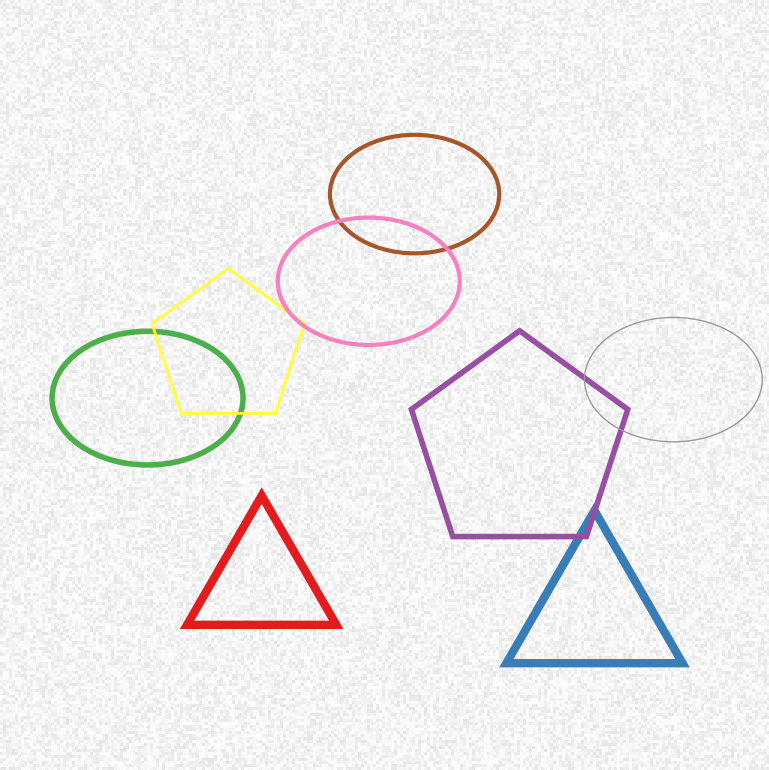[{"shape": "triangle", "thickness": 3, "radius": 0.56, "center": [0.34, 0.244]}, {"shape": "triangle", "thickness": 3, "radius": 0.66, "center": [0.772, 0.205]}, {"shape": "oval", "thickness": 2, "radius": 0.62, "center": [0.192, 0.483]}, {"shape": "pentagon", "thickness": 2, "radius": 0.74, "center": [0.675, 0.423]}, {"shape": "pentagon", "thickness": 1, "radius": 0.52, "center": [0.296, 0.547]}, {"shape": "oval", "thickness": 1.5, "radius": 0.55, "center": [0.538, 0.748]}, {"shape": "oval", "thickness": 1.5, "radius": 0.59, "center": [0.479, 0.635]}, {"shape": "oval", "thickness": 0.5, "radius": 0.58, "center": [0.875, 0.507]}]